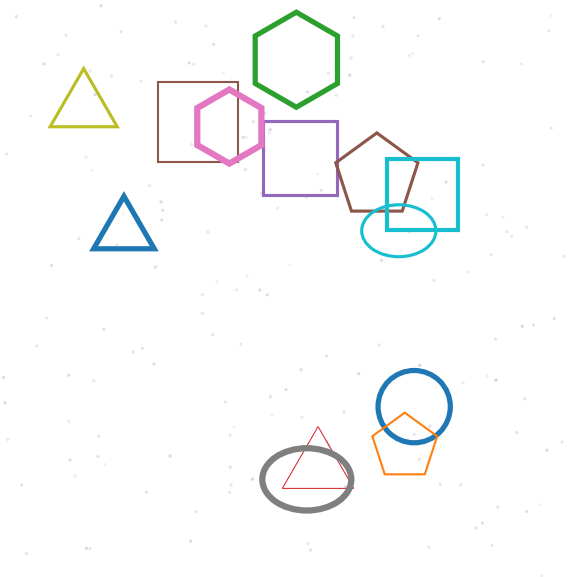[{"shape": "triangle", "thickness": 2.5, "radius": 0.3, "center": [0.215, 0.599]}, {"shape": "circle", "thickness": 2.5, "radius": 0.31, "center": [0.717, 0.295]}, {"shape": "pentagon", "thickness": 1, "radius": 0.3, "center": [0.701, 0.226]}, {"shape": "hexagon", "thickness": 2.5, "radius": 0.41, "center": [0.513, 0.896]}, {"shape": "triangle", "thickness": 0.5, "radius": 0.36, "center": [0.551, 0.189]}, {"shape": "square", "thickness": 1.5, "radius": 0.32, "center": [0.52, 0.725]}, {"shape": "square", "thickness": 1, "radius": 0.35, "center": [0.343, 0.787]}, {"shape": "pentagon", "thickness": 1.5, "radius": 0.37, "center": [0.653, 0.694]}, {"shape": "hexagon", "thickness": 3, "radius": 0.32, "center": [0.397, 0.78]}, {"shape": "oval", "thickness": 3, "radius": 0.39, "center": [0.531, 0.169]}, {"shape": "triangle", "thickness": 1.5, "radius": 0.34, "center": [0.145, 0.813]}, {"shape": "oval", "thickness": 1.5, "radius": 0.32, "center": [0.691, 0.6]}, {"shape": "square", "thickness": 2, "radius": 0.31, "center": [0.732, 0.662]}]